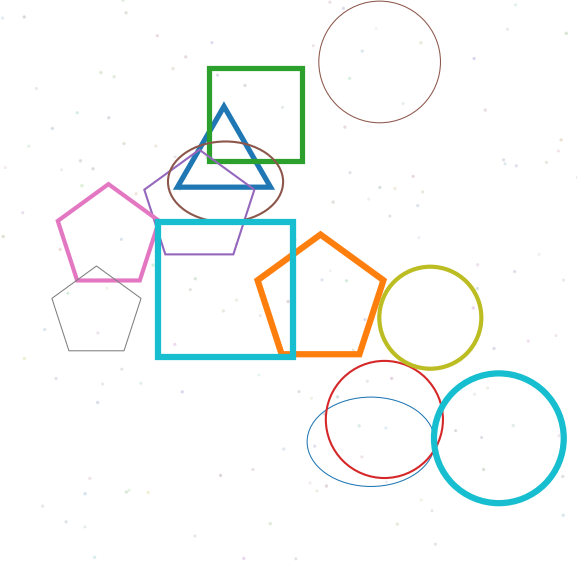[{"shape": "oval", "thickness": 0.5, "radius": 0.55, "center": [0.642, 0.234]}, {"shape": "triangle", "thickness": 2.5, "radius": 0.47, "center": [0.388, 0.722]}, {"shape": "pentagon", "thickness": 3, "radius": 0.57, "center": [0.555, 0.478]}, {"shape": "square", "thickness": 2.5, "radius": 0.4, "center": [0.443, 0.8]}, {"shape": "circle", "thickness": 1, "radius": 0.51, "center": [0.666, 0.273]}, {"shape": "pentagon", "thickness": 1, "radius": 0.5, "center": [0.345, 0.64]}, {"shape": "oval", "thickness": 1, "radius": 0.5, "center": [0.391, 0.684]}, {"shape": "circle", "thickness": 0.5, "radius": 0.53, "center": [0.657, 0.892]}, {"shape": "pentagon", "thickness": 2, "radius": 0.46, "center": [0.188, 0.588]}, {"shape": "pentagon", "thickness": 0.5, "radius": 0.41, "center": [0.167, 0.457]}, {"shape": "circle", "thickness": 2, "radius": 0.44, "center": [0.745, 0.449]}, {"shape": "circle", "thickness": 3, "radius": 0.56, "center": [0.864, 0.24]}, {"shape": "square", "thickness": 3, "radius": 0.58, "center": [0.391, 0.498]}]